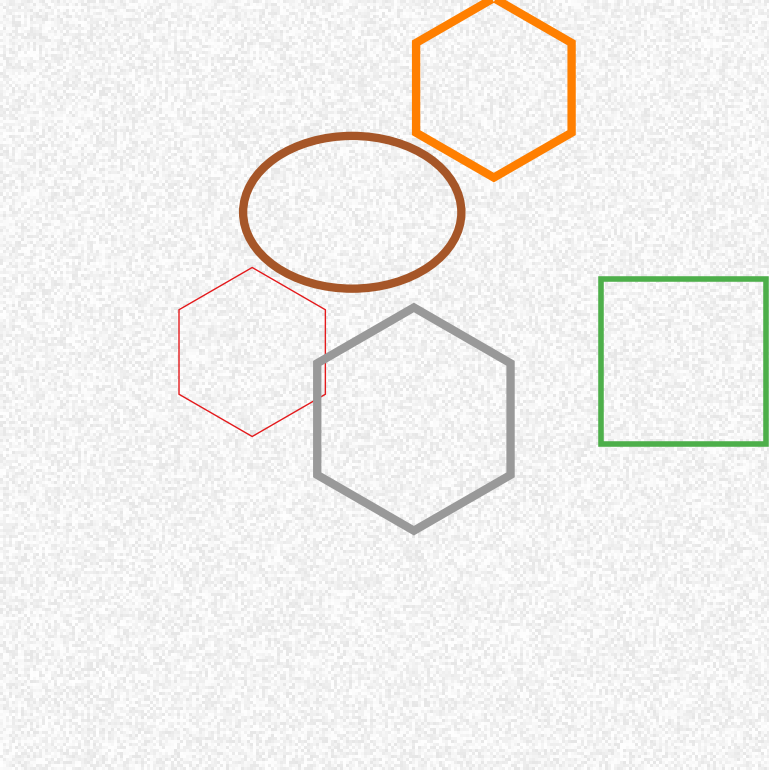[{"shape": "hexagon", "thickness": 0.5, "radius": 0.55, "center": [0.328, 0.543]}, {"shape": "square", "thickness": 2, "radius": 0.54, "center": [0.887, 0.53]}, {"shape": "hexagon", "thickness": 3, "radius": 0.58, "center": [0.641, 0.886]}, {"shape": "oval", "thickness": 3, "radius": 0.71, "center": [0.457, 0.724]}, {"shape": "hexagon", "thickness": 3, "radius": 0.72, "center": [0.538, 0.456]}]